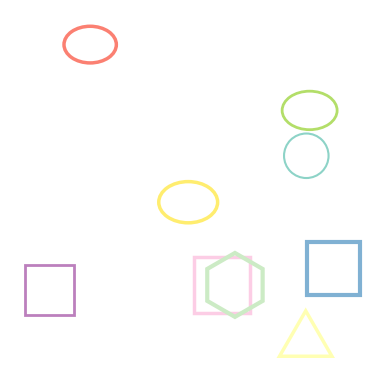[{"shape": "circle", "thickness": 1.5, "radius": 0.29, "center": [0.796, 0.595]}, {"shape": "triangle", "thickness": 2.5, "radius": 0.39, "center": [0.794, 0.114]}, {"shape": "oval", "thickness": 2.5, "radius": 0.34, "center": [0.234, 0.884]}, {"shape": "square", "thickness": 3, "radius": 0.34, "center": [0.865, 0.303]}, {"shape": "oval", "thickness": 2, "radius": 0.36, "center": [0.804, 0.713]}, {"shape": "square", "thickness": 2.5, "radius": 0.37, "center": [0.576, 0.26]}, {"shape": "square", "thickness": 2, "radius": 0.32, "center": [0.129, 0.247]}, {"shape": "hexagon", "thickness": 3, "radius": 0.42, "center": [0.61, 0.26]}, {"shape": "oval", "thickness": 2.5, "radius": 0.38, "center": [0.489, 0.475]}]